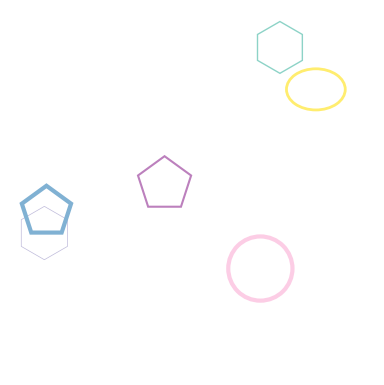[{"shape": "hexagon", "thickness": 1, "radius": 0.34, "center": [0.727, 0.877]}, {"shape": "hexagon", "thickness": 0.5, "radius": 0.35, "center": [0.115, 0.395]}, {"shape": "pentagon", "thickness": 3, "radius": 0.34, "center": [0.121, 0.45]}, {"shape": "circle", "thickness": 3, "radius": 0.42, "center": [0.676, 0.302]}, {"shape": "pentagon", "thickness": 1.5, "radius": 0.36, "center": [0.427, 0.522]}, {"shape": "oval", "thickness": 2, "radius": 0.38, "center": [0.82, 0.768]}]